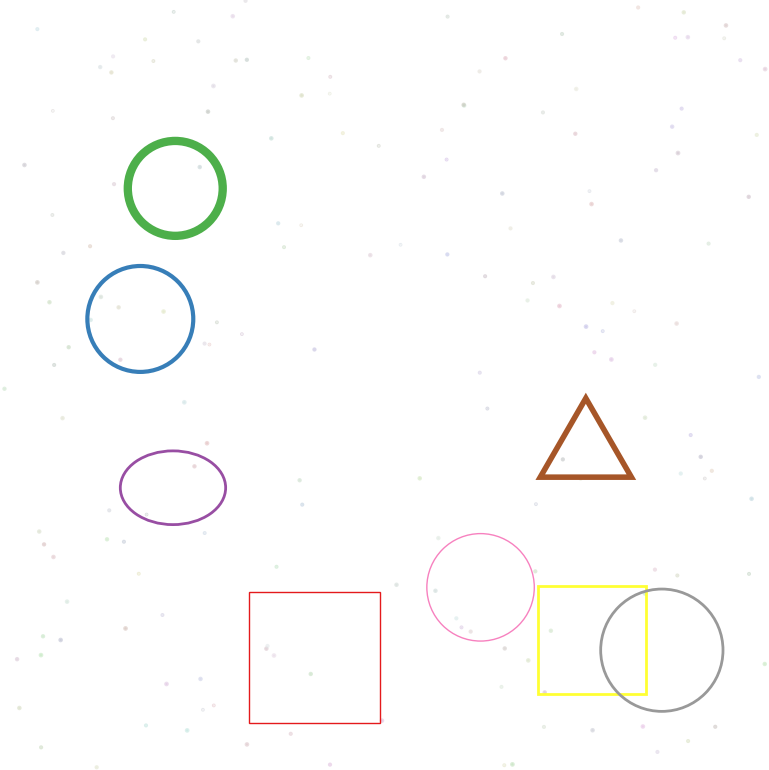[{"shape": "square", "thickness": 0.5, "radius": 0.43, "center": [0.409, 0.146]}, {"shape": "circle", "thickness": 1.5, "radius": 0.34, "center": [0.182, 0.586]}, {"shape": "circle", "thickness": 3, "radius": 0.31, "center": [0.228, 0.755]}, {"shape": "oval", "thickness": 1, "radius": 0.34, "center": [0.225, 0.367]}, {"shape": "square", "thickness": 1, "radius": 0.35, "center": [0.769, 0.169]}, {"shape": "triangle", "thickness": 2, "radius": 0.34, "center": [0.761, 0.414]}, {"shape": "circle", "thickness": 0.5, "radius": 0.35, "center": [0.624, 0.237]}, {"shape": "circle", "thickness": 1, "radius": 0.4, "center": [0.86, 0.156]}]